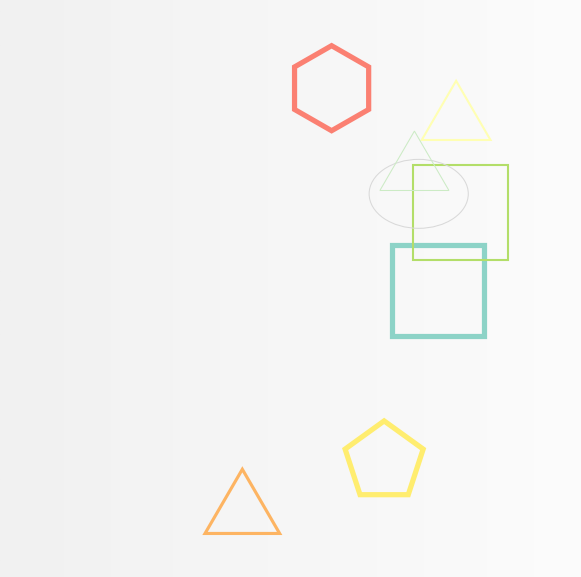[{"shape": "square", "thickness": 2.5, "radius": 0.4, "center": [0.754, 0.497]}, {"shape": "triangle", "thickness": 1, "radius": 0.34, "center": [0.785, 0.791]}, {"shape": "hexagon", "thickness": 2.5, "radius": 0.37, "center": [0.571, 0.846]}, {"shape": "triangle", "thickness": 1.5, "radius": 0.37, "center": [0.417, 0.112]}, {"shape": "square", "thickness": 1, "radius": 0.41, "center": [0.793, 0.63]}, {"shape": "oval", "thickness": 0.5, "radius": 0.43, "center": [0.72, 0.663]}, {"shape": "triangle", "thickness": 0.5, "radius": 0.34, "center": [0.713, 0.704]}, {"shape": "pentagon", "thickness": 2.5, "radius": 0.35, "center": [0.661, 0.2]}]